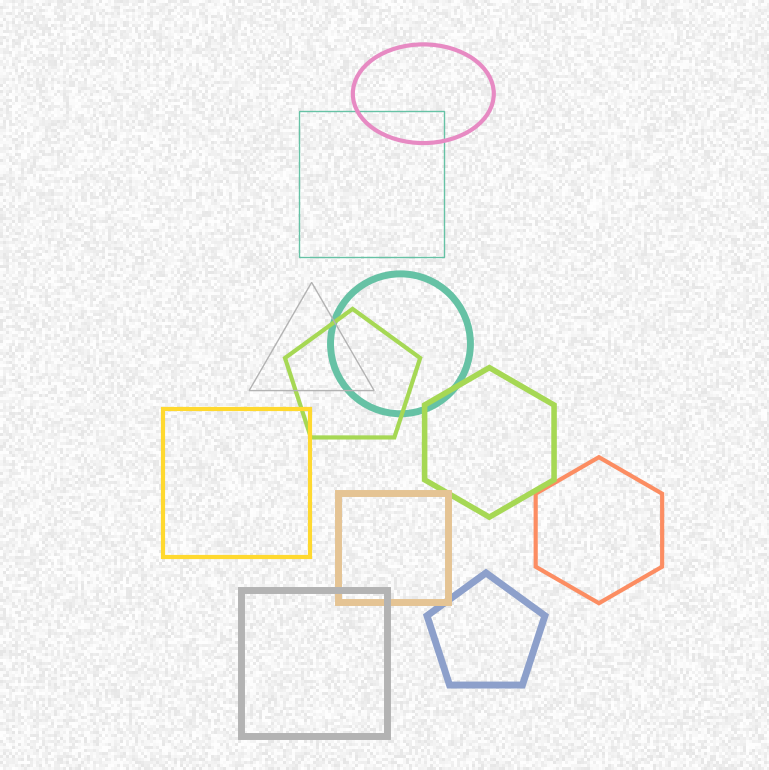[{"shape": "square", "thickness": 0.5, "radius": 0.47, "center": [0.483, 0.762]}, {"shape": "circle", "thickness": 2.5, "radius": 0.45, "center": [0.52, 0.554]}, {"shape": "hexagon", "thickness": 1.5, "radius": 0.47, "center": [0.778, 0.311]}, {"shape": "pentagon", "thickness": 2.5, "radius": 0.4, "center": [0.631, 0.175]}, {"shape": "oval", "thickness": 1.5, "radius": 0.46, "center": [0.55, 0.878]}, {"shape": "hexagon", "thickness": 2, "radius": 0.49, "center": [0.636, 0.425]}, {"shape": "pentagon", "thickness": 1.5, "radius": 0.46, "center": [0.458, 0.507]}, {"shape": "square", "thickness": 1.5, "radius": 0.48, "center": [0.307, 0.373]}, {"shape": "square", "thickness": 2.5, "radius": 0.35, "center": [0.51, 0.289]}, {"shape": "square", "thickness": 2.5, "radius": 0.47, "center": [0.408, 0.139]}, {"shape": "triangle", "thickness": 0.5, "radius": 0.47, "center": [0.405, 0.54]}]